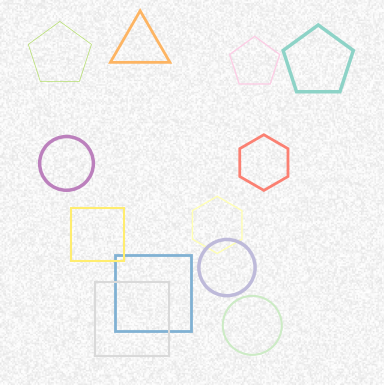[{"shape": "pentagon", "thickness": 2.5, "radius": 0.48, "center": [0.827, 0.839]}, {"shape": "hexagon", "thickness": 1, "radius": 0.37, "center": [0.564, 0.416]}, {"shape": "circle", "thickness": 2.5, "radius": 0.37, "center": [0.59, 0.305]}, {"shape": "hexagon", "thickness": 2, "radius": 0.36, "center": [0.685, 0.578]}, {"shape": "square", "thickness": 2, "radius": 0.49, "center": [0.398, 0.239]}, {"shape": "triangle", "thickness": 2, "radius": 0.45, "center": [0.364, 0.883]}, {"shape": "pentagon", "thickness": 0.5, "radius": 0.43, "center": [0.156, 0.858]}, {"shape": "pentagon", "thickness": 1, "radius": 0.34, "center": [0.662, 0.837]}, {"shape": "square", "thickness": 1.5, "radius": 0.48, "center": [0.344, 0.172]}, {"shape": "circle", "thickness": 2.5, "radius": 0.35, "center": [0.173, 0.576]}, {"shape": "circle", "thickness": 1.5, "radius": 0.38, "center": [0.655, 0.155]}, {"shape": "square", "thickness": 1.5, "radius": 0.34, "center": [0.253, 0.39]}]